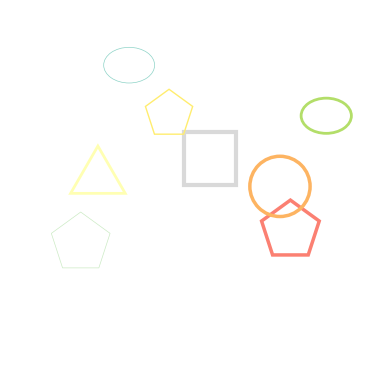[{"shape": "oval", "thickness": 0.5, "radius": 0.33, "center": [0.335, 0.831]}, {"shape": "triangle", "thickness": 2, "radius": 0.41, "center": [0.254, 0.539]}, {"shape": "pentagon", "thickness": 2.5, "radius": 0.39, "center": [0.754, 0.401]}, {"shape": "circle", "thickness": 2.5, "radius": 0.39, "center": [0.727, 0.516]}, {"shape": "oval", "thickness": 2, "radius": 0.33, "center": [0.847, 0.699]}, {"shape": "square", "thickness": 3, "radius": 0.34, "center": [0.545, 0.589]}, {"shape": "pentagon", "thickness": 0.5, "radius": 0.4, "center": [0.21, 0.369]}, {"shape": "pentagon", "thickness": 1, "radius": 0.32, "center": [0.439, 0.704]}]